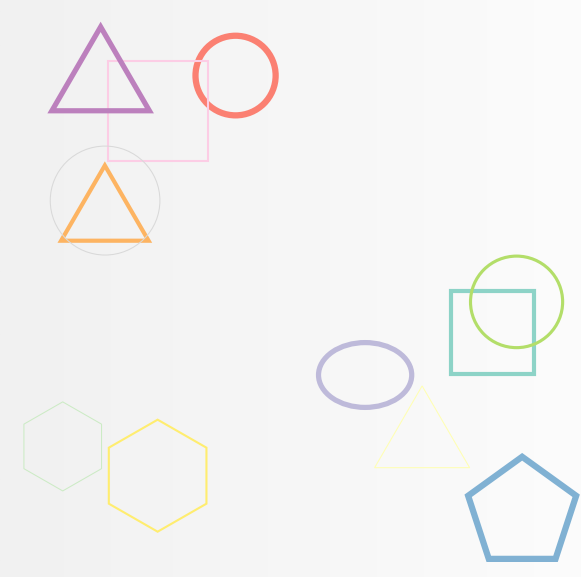[{"shape": "square", "thickness": 2, "radius": 0.36, "center": [0.847, 0.423]}, {"shape": "triangle", "thickness": 0.5, "radius": 0.47, "center": [0.726, 0.236]}, {"shape": "oval", "thickness": 2.5, "radius": 0.4, "center": [0.628, 0.35]}, {"shape": "circle", "thickness": 3, "radius": 0.34, "center": [0.405, 0.868]}, {"shape": "pentagon", "thickness": 3, "radius": 0.49, "center": [0.898, 0.11]}, {"shape": "triangle", "thickness": 2, "radius": 0.43, "center": [0.18, 0.626]}, {"shape": "circle", "thickness": 1.5, "radius": 0.4, "center": [0.889, 0.476]}, {"shape": "square", "thickness": 1, "radius": 0.43, "center": [0.272, 0.808]}, {"shape": "circle", "thickness": 0.5, "radius": 0.47, "center": [0.181, 0.652]}, {"shape": "triangle", "thickness": 2.5, "radius": 0.48, "center": [0.173, 0.856]}, {"shape": "hexagon", "thickness": 0.5, "radius": 0.39, "center": [0.108, 0.226]}, {"shape": "hexagon", "thickness": 1, "radius": 0.48, "center": [0.271, 0.175]}]